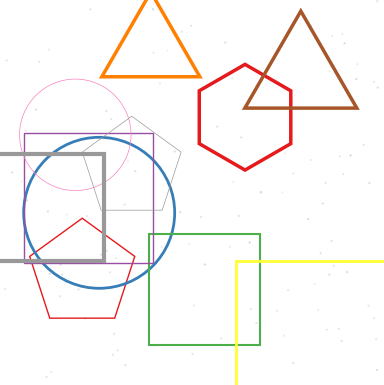[{"shape": "hexagon", "thickness": 2.5, "radius": 0.69, "center": [0.636, 0.696]}, {"shape": "pentagon", "thickness": 1, "radius": 0.72, "center": [0.214, 0.29]}, {"shape": "circle", "thickness": 2, "radius": 0.98, "center": [0.258, 0.447]}, {"shape": "square", "thickness": 1.5, "radius": 0.72, "center": [0.532, 0.249]}, {"shape": "square", "thickness": 1, "radius": 0.84, "center": [0.23, 0.487]}, {"shape": "triangle", "thickness": 2.5, "radius": 0.73, "center": [0.392, 0.874]}, {"shape": "square", "thickness": 2, "radius": 1.0, "center": [0.813, 0.123]}, {"shape": "triangle", "thickness": 2.5, "radius": 0.84, "center": [0.781, 0.803]}, {"shape": "circle", "thickness": 0.5, "radius": 0.72, "center": [0.196, 0.65]}, {"shape": "pentagon", "thickness": 0.5, "radius": 0.67, "center": [0.342, 0.563]}, {"shape": "square", "thickness": 3, "radius": 0.69, "center": [0.133, 0.461]}]